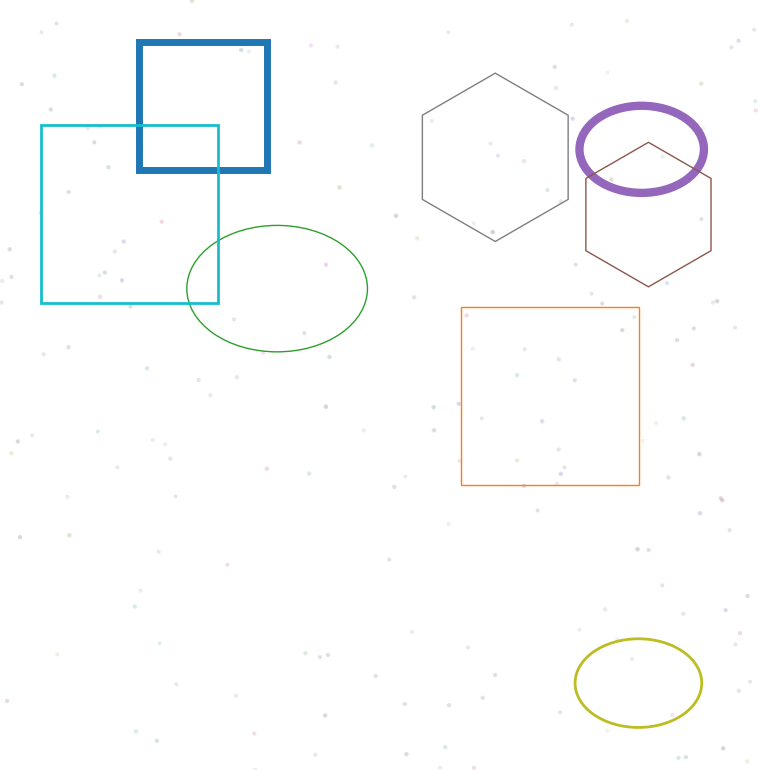[{"shape": "square", "thickness": 2.5, "radius": 0.41, "center": [0.263, 0.862]}, {"shape": "square", "thickness": 0.5, "radius": 0.58, "center": [0.714, 0.485]}, {"shape": "oval", "thickness": 0.5, "radius": 0.59, "center": [0.36, 0.625]}, {"shape": "oval", "thickness": 3, "radius": 0.4, "center": [0.833, 0.806]}, {"shape": "hexagon", "thickness": 0.5, "radius": 0.47, "center": [0.842, 0.721]}, {"shape": "hexagon", "thickness": 0.5, "radius": 0.55, "center": [0.643, 0.796]}, {"shape": "oval", "thickness": 1, "radius": 0.41, "center": [0.829, 0.113]}, {"shape": "square", "thickness": 1, "radius": 0.58, "center": [0.168, 0.722]}]